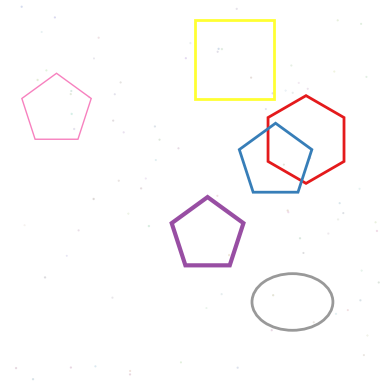[{"shape": "hexagon", "thickness": 2, "radius": 0.57, "center": [0.795, 0.638]}, {"shape": "pentagon", "thickness": 2, "radius": 0.5, "center": [0.716, 0.581]}, {"shape": "pentagon", "thickness": 3, "radius": 0.49, "center": [0.539, 0.39]}, {"shape": "square", "thickness": 2, "radius": 0.51, "center": [0.609, 0.845]}, {"shape": "pentagon", "thickness": 1, "radius": 0.47, "center": [0.147, 0.715]}, {"shape": "oval", "thickness": 2, "radius": 0.53, "center": [0.76, 0.216]}]